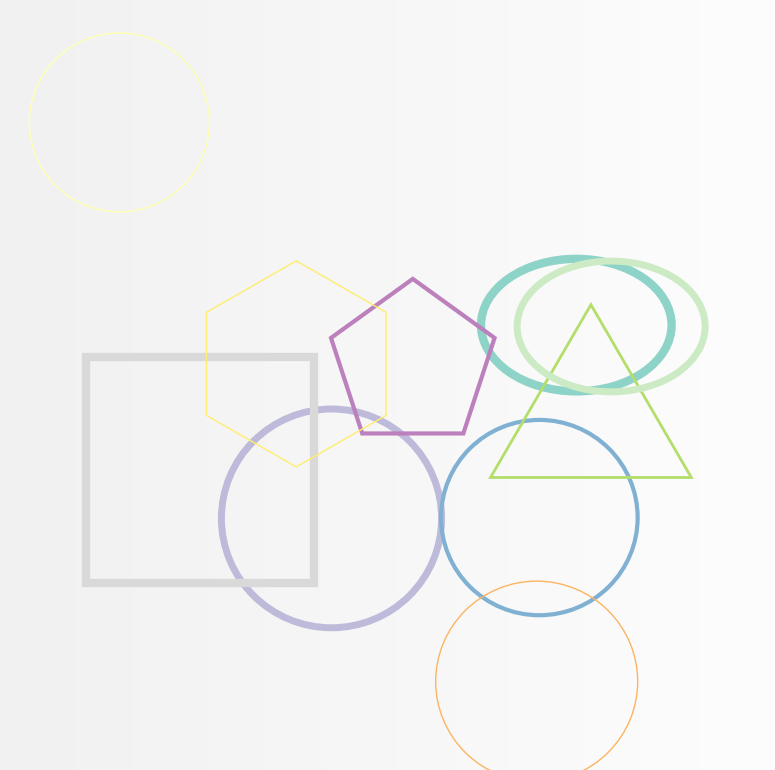[{"shape": "oval", "thickness": 3, "radius": 0.61, "center": [0.744, 0.578]}, {"shape": "circle", "thickness": 0.5, "radius": 0.58, "center": [0.154, 0.841]}, {"shape": "circle", "thickness": 2.5, "radius": 0.71, "center": [0.428, 0.327]}, {"shape": "circle", "thickness": 1.5, "radius": 0.63, "center": [0.696, 0.328]}, {"shape": "circle", "thickness": 0.5, "radius": 0.65, "center": [0.692, 0.115]}, {"shape": "triangle", "thickness": 1, "radius": 0.75, "center": [0.762, 0.455]}, {"shape": "square", "thickness": 3, "radius": 0.73, "center": [0.258, 0.39]}, {"shape": "pentagon", "thickness": 1.5, "radius": 0.55, "center": [0.533, 0.527]}, {"shape": "oval", "thickness": 2.5, "radius": 0.61, "center": [0.789, 0.576]}, {"shape": "hexagon", "thickness": 0.5, "radius": 0.67, "center": [0.382, 0.527]}]